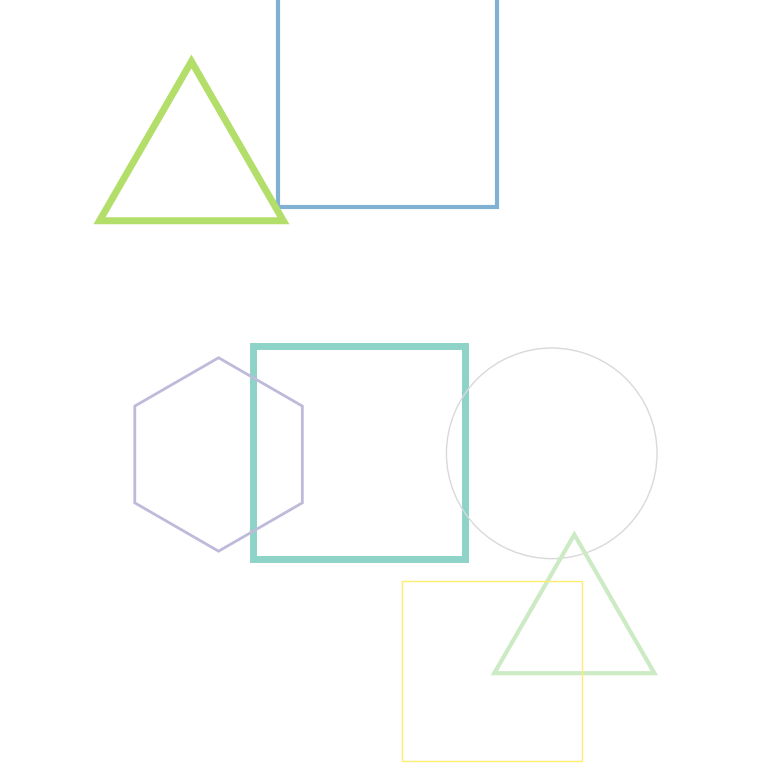[{"shape": "square", "thickness": 2.5, "radius": 0.69, "center": [0.467, 0.412]}, {"shape": "hexagon", "thickness": 1, "radius": 0.63, "center": [0.284, 0.41]}, {"shape": "square", "thickness": 1.5, "radius": 0.71, "center": [0.503, 0.873]}, {"shape": "triangle", "thickness": 2.5, "radius": 0.69, "center": [0.249, 0.782]}, {"shape": "circle", "thickness": 0.5, "radius": 0.68, "center": [0.717, 0.411]}, {"shape": "triangle", "thickness": 1.5, "radius": 0.6, "center": [0.746, 0.186]}, {"shape": "square", "thickness": 0.5, "radius": 0.58, "center": [0.64, 0.128]}]